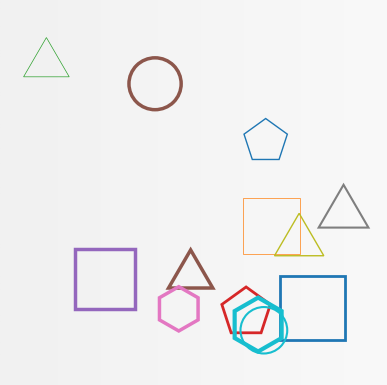[{"shape": "square", "thickness": 2, "radius": 0.42, "center": [0.806, 0.2]}, {"shape": "pentagon", "thickness": 1, "radius": 0.29, "center": [0.686, 0.633]}, {"shape": "square", "thickness": 0.5, "radius": 0.37, "center": [0.7, 0.413]}, {"shape": "triangle", "thickness": 0.5, "radius": 0.34, "center": [0.12, 0.834]}, {"shape": "pentagon", "thickness": 2, "radius": 0.33, "center": [0.635, 0.189]}, {"shape": "square", "thickness": 2.5, "radius": 0.39, "center": [0.272, 0.275]}, {"shape": "circle", "thickness": 2.5, "radius": 0.34, "center": [0.4, 0.782]}, {"shape": "triangle", "thickness": 2.5, "radius": 0.33, "center": [0.492, 0.285]}, {"shape": "hexagon", "thickness": 2.5, "radius": 0.29, "center": [0.461, 0.198]}, {"shape": "triangle", "thickness": 1.5, "radius": 0.37, "center": [0.887, 0.446]}, {"shape": "triangle", "thickness": 1, "radius": 0.37, "center": [0.772, 0.372]}, {"shape": "hexagon", "thickness": 3, "radius": 0.35, "center": [0.666, 0.157]}, {"shape": "circle", "thickness": 1.5, "radius": 0.3, "center": [0.681, 0.142]}]